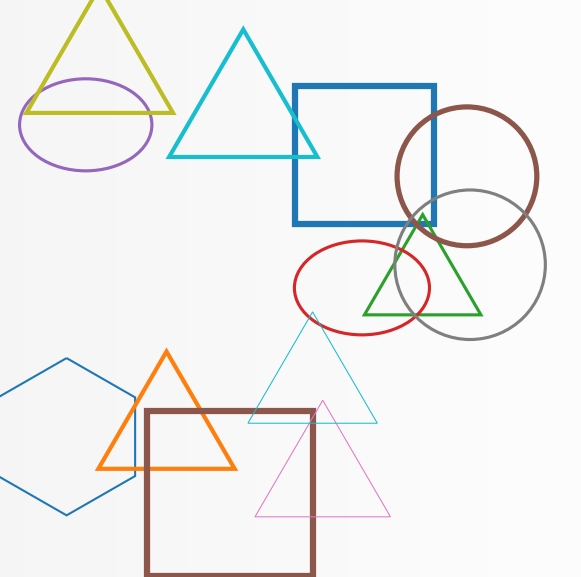[{"shape": "hexagon", "thickness": 1, "radius": 0.68, "center": [0.115, 0.243]}, {"shape": "square", "thickness": 3, "radius": 0.6, "center": [0.627, 0.73]}, {"shape": "triangle", "thickness": 2, "radius": 0.68, "center": [0.286, 0.255]}, {"shape": "triangle", "thickness": 1.5, "radius": 0.58, "center": [0.727, 0.512]}, {"shape": "oval", "thickness": 1.5, "radius": 0.58, "center": [0.623, 0.501]}, {"shape": "oval", "thickness": 1.5, "radius": 0.57, "center": [0.147, 0.783]}, {"shape": "circle", "thickness": 2.5, "radius": 0.6, "center": [0.803, 0.694]}, {"shape": "square", "thickness": 3, "radius": 0.71, "center": [0.396, 0.144]}, {"shape": "triangle", "thickness": 0.5, "radius": 0.67, "center": [0.555, 0.171]}, {"shape": "circle", "thickness": 1.5, "radius": 0.65, "center": [0.809, 0.541]}, {"shape": "triangle", "thickness": 2, "radius": 0.73, "center": [0.172, 0.876]}, {"shape": "triangle", "thickness": 2, "radius": 0.74, "center": [0.419, 0.801]}, {"shape": "triangle", "thickness": 0.5, "radius": 0.64, "center": [0.538, 0.331]}]